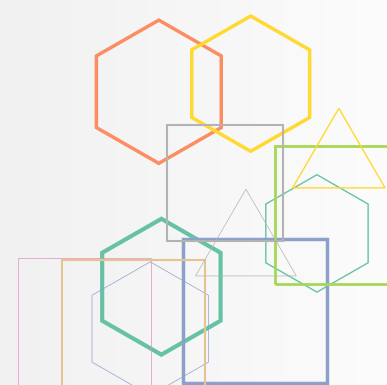[{"shape": "hexagon", "thickness": 3, "radius": 0.88, "center": [0.416, 0.255]}, {"shape": "hexagon", "thickness": 1, "radius": 0.76, "center": [0.818, 0.394]}, {"shape": "hexagon", "thickness": 2.5, "radius": 0.93, "center": [0.41, 0.762]}, {"shape": "square", "thickness": 2.5, "radius": 0.93, "center": [0.658, 0.192]}, {"shape": "hexagon", "thickness": 0.5, "radius": 0.87, "center": [0.388, 0.146]}, {"shape": "square", "thickness": 0.5, "radius": 0.86, "center": [0.218, 0.159]}, {"shape": "square", "thickness": 2, "radius": 0.9, "center": [0.889, 0.442]}, {"shape": "hexagon", "thickness": 2.5, "radius": 0.88, "center": [0.647, 0.783]}, {"shape": "triangle", "thickness": 1, "radius": 0.69, "center": [0.874, 0.581]}, {"shape": "square", "thickness": 1.5, "radius": 0.92, "center": [0.345, 0.141]}, {"shape": "square", "thickness": 1.5, "radius": 0.75, "center": [0.581, 0.525]}, {"shape": "triangle", "thickness": 0.5, "radius": 0.75, "center": [0.635, 0.358]}]